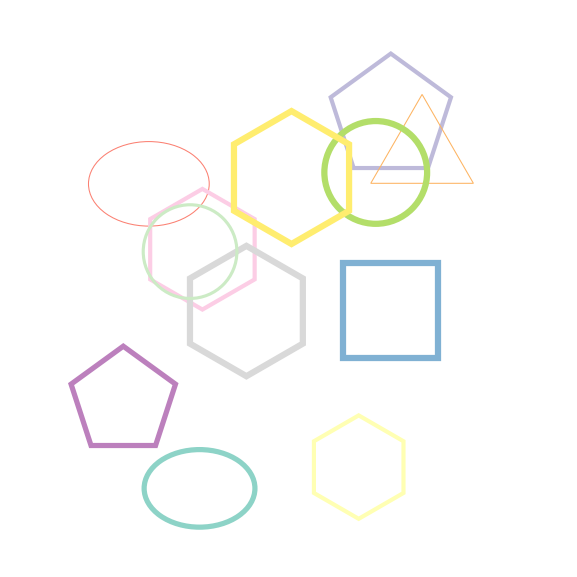[{"shape": "oval", "thickness": 2.5, "radius": 0.48, "center": [0.346, 0.153]}, {"shape": "hexagon", "thickness": 2, "radius": 0.45, "center": [0.621, 0.19]}, {"shape": "pentagon", "thickness": 2, "radius": 0.55, "center": [0.677, 0.797]}, {"shape": "oval", "thickness": 0.5, "radius": 0.52, "center": [0.258, 0.681]}, {"shape": "square", "thickness": 3, "radius": 0.41, "center": [0.676, 0.461]}, {"shape": "triangle", "thickness": 0.5, "radius": 0.51, "center": [0.731, 0.733]}, {"shape": "circle", "thickness": 3, "radius": 0.44, "center": [0.651, 0.701]}, {"shape": "hexagon", "thickness": 2, "radius": 0.52, "center": [0.351, 0.568]}, {"shape": "hexagon", "thickness": 3, "radius": 0.56, "center": [0.427, 0.461]}, {"shape": "pentagon", "thickness": 2.5, "radius": 0.48, "center": [0.213, 0.305]}, {"shape": "circle", "thickness": 1.5, "radius": 0.41, "center": [0.329, 0.563]}, {"shape": "hexagon", "thickness": 3, "radius": 0.58, "center": [0.505, 0.692]}]